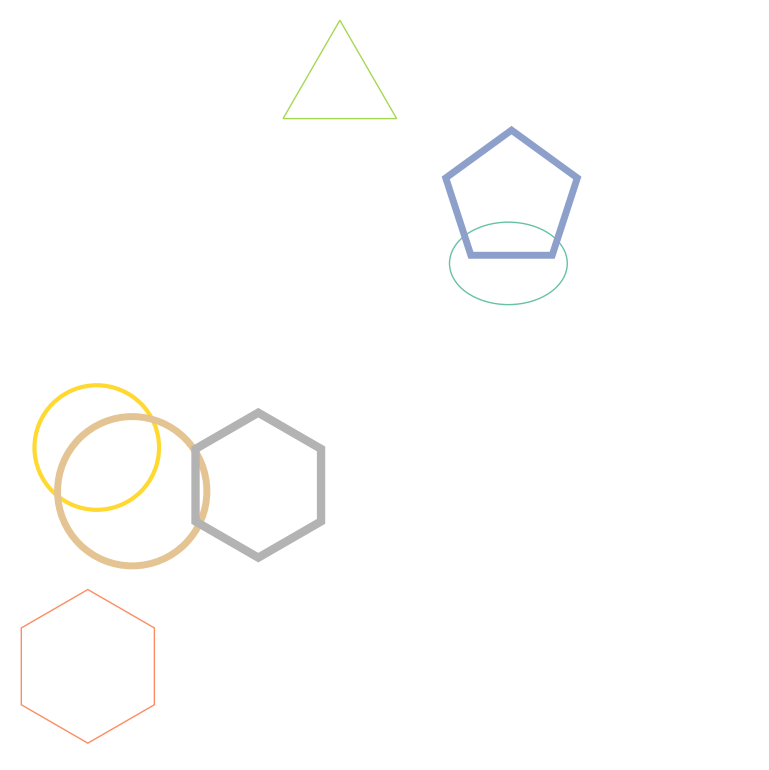[{"shape": "oval", "thickness": 0.5, "radius": 0.38, "center": [0.66, 0.658]}, {"shape": "hexagon", "thickness": 0.5, "radius": 0.5, "center": [0.114, 0.135]}, {"shape": "pentagon", "thickness": 2.5, "radius": 0.45, "center": [0.664, 0.741]}, {"shape": "triangle", "thickness": 0.5, "radius": 0.43, "center": [0.441, 0.889]}, {"shape": "circle", "thickness": 1.5, "radius": 0.4, "center": [0.126, 0.419]}, {"shape": "circle", "thickness": 2.5, "radius": 0.48, "center": [0.172, 0.362]}, {"shape": "hexagon", "thickness": 3, "radius": 0.47, "center": [0.335, 0.37]}]